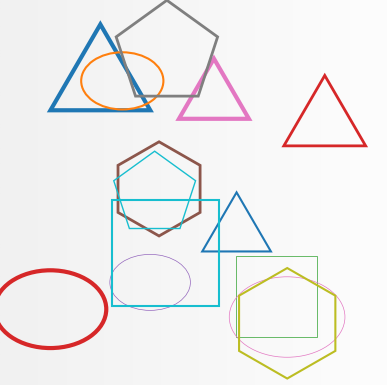[{"shape": "triangle", "thickness": 1.5, "radius": 0.51, "center": [0.611, 0.398]}, {"shape": "triangle", "thickness": 3, "radius": 0.74, "center": [0.259, 0.788]}, {"shape": "oval", "thickness": 1.5, "radius": 0.53, "center": [0.316, 0.79]}, {"shape": "square", "thickness": 0.5, "radius": 0.52, "center": [0.713, 0.23]}, {"shape": "triangle", "thickness": 2, "radius": 0.61, "center": [0.838, 0.682]}, {"shape": "oval", "thickness": 3, "radius": 0.72, "center": [0.13, 0.197]}, {"shape": "oval", "thickness": 0.5, "radius": 0.52, "center": [0.387, 0.267]}, {"shape": "hexagon", "thickness": 2, "radius": 0.61, "center": [0.41, 0.509]}, {"shape": "triangle", "thickness": 3, "radius": 0.52, "center": [0.552, 0.744]}, {"shape": "oval", "thickness": 0.5, "radius": 0.75, "center": [0.741, 0.177]}, {"shape": "pentagon", "thickness": 2, "radius": 0.69, "center": [0.431, 0.862]}, {"shape": "hexagon", "thickness": 1.5, "radius": 0.72, "center": [0.741, 0.16]}, {"shape": "square", "thickness": 1.5, "radius": 0.69, "center": [0.428, 0.343]}, {"shape": "pentagon", "thickness": 1, "radius": 0.55, "center": [0.399, 0.496]}]